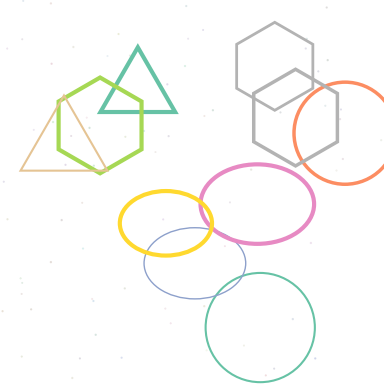[{"shape": "triangle", "thickness": 3, "radius": 0.56, "center": [0.358, 0.765]}, {"shape": "circle", "thickness": 1.5, "radius": 0.71, "center": [0.676, 0.149]}, {"shape": "circle", "thickness": 2.5, "radius": 0.66, "center": [0.896, 0.654]}, {"shape": "oval", "thickness": 1, "radius": 0.66, "center": [0.506, 0.316]}, {"shape": "oval", "thickness": 3, "radius": 0.74, "center": [0.668, 0.47]}, {"shape": "hexagon", "thickness": 3, "radius": 0.62, "center": [0.26, 0.674]}, {"shape": "oval", "thickness": 3, "radius": 0.6, "center": [0.431, 0.42]}, {"shape": "triangle", "thickness": 1.5, "radius": 0.65, "center": [0.166, 0.622]}, {"shape": "hexagon", "thickness": 2, "radius": 0.57, "center": [0.714, 0.828]}, {"shape": "hexagon", "thickness": 2.5, "radius": 0.63, "center": [0.768, 0.695]}]